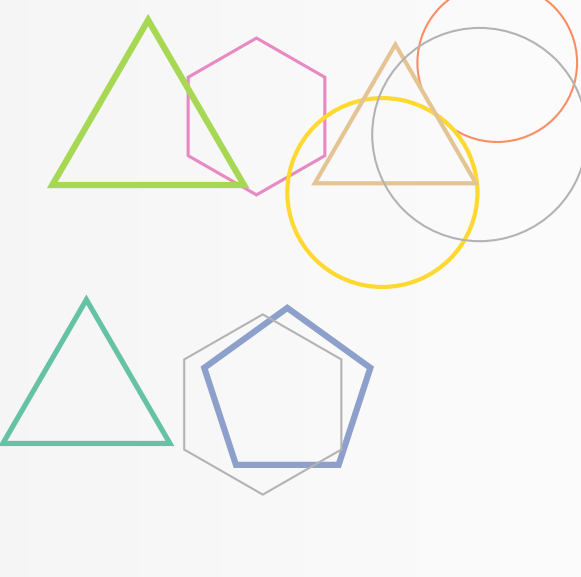[{"shape": "triangle", "thickness": 2.5, "radius": 0.83, "center": [0.149, 0.314]}, {"shape": "circle", "thickness": 1, "radius": 0.69, "center": [0.855, 0.891]}, {"shape": "pentagon", "thickness": 3, "radius": 0.75, "center": [0.494, 0.316]}, {"shape": "hexagon", "thickness": 1.5, "radius": 0.68, "center": [0.441, 0.797]}, {"shape": "triangle", "thickness": 3, "radius": 0.95, "center": [0.255, 0.774]}, {"shape": "circle", "thickness": 2, "radius": 0.82, "center": [0.658, 0.666]}, {"shape": "triangle", "thickness": 2, "radius": 0.8, "center": [0.68, 0.762]}, {"shape": "hexagon", "thickness": 1, "radius": 0.78, "center": [0.452, 0.299]}, {"shape": "circle", "thickness": 1, "radius": 0.92, "center": [0.825, 0.766]}]